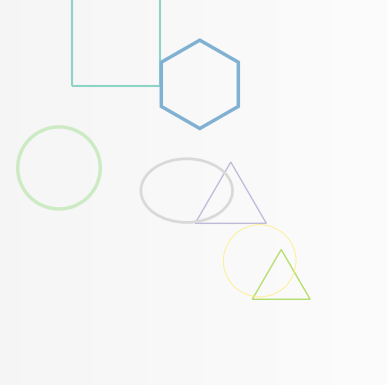[{"shape": "square", "thickness": 1.5, "radius": 0.57, "center": [0.3, 0.89]}, {"shape": "triangle", "thickness": 1, "radius": 0.53, "center": [0.595, 0.473]}, {"shape": "hexagon", "thickness": 2.5, "radius": 0.57, "center": [0.516, 0.781]}, {"shape": "triangle", "thickness": 1, "radius": 0.43, "center": [0.726, 0.266]}, {"shape": "oval", "thickness": 2, "radius": 0.59, "center": [0.482, 0.505]}, {"shape": "circle", "thickness": 2.5, "radius": 0.53, "center": [0.152, 0.564]}, {"shape": "circle", "thickness": 0.5, "radius": 0.47, "center": [0.67, 0.323]}]